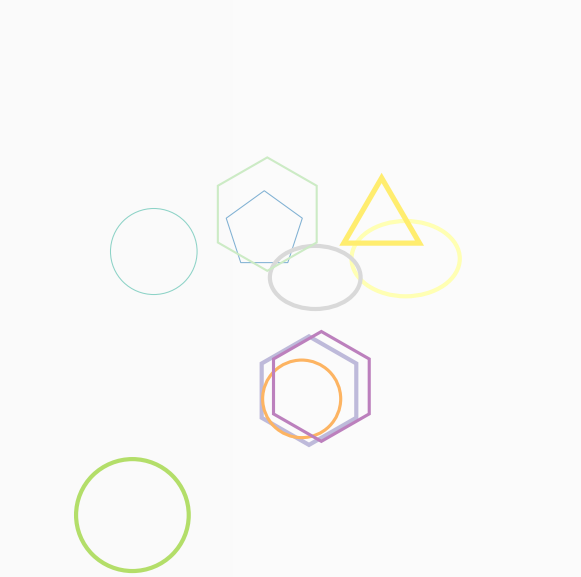[{"shape": "circle", "thickness": 0.5, "radius": 0.37, "center": [0.265, 0.564]}, {"shape": "oval", "thickness": 2, "radius": 0.47, "center": [0.698, 0.551]}, {"shape": "hexagon", "thickness": 2, "radius": 0.47, "center": [0.532, 0.323]}, {"shape": "pentagon", "thickness": 0.5, "radius": 0.34, "center": [0.455, 0.6]}, {"shape": "circle", "thickness": 1.5, "radius": 0.34, "center": [0.519, 0.308]}, {"shape": "circle", "thickness": 2, "radius": 0.48, "center": [0.228, 0.107]}, {"shape": "oval", "thickness": 2, "radius": 0.39, "center": [0.542, 0.519]}, {"shape": "hexagon", "thickness": 1.5, "radius": 0.48, "center": [0.553, 0.33]}, {"shape": "hexagon", "thickness": 1, "radius": 0.49, "center": [0.46, 0.628]}, {"shape": "triangle", "thickness": 2.5, "radius": 0.38, "center": [0.657, 0.616]}]